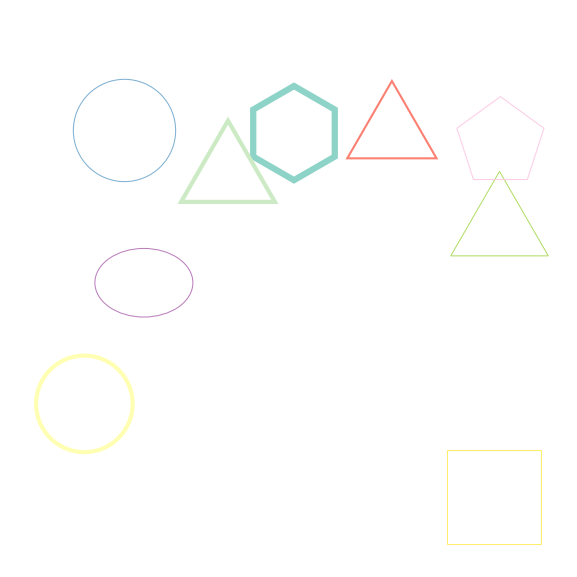[{"shape": "hexagon", "thickness": 3, "radius": 0.41, "center": [0.509, 0.769]}, {"shape": "circle", "thickness": 2, "radius": 0.42, "center": [0.146, 0.3]}, {"shape": "triangle", "thickness": 1, "radius": 0.45, "center": [0.679, 0.77]}, {"shape": "circle", "thickness": 0.5, "radius": 0.44, "center": [0.216, 0.773]}, {"shape": "triangle", "thickness": 0.5, "radius": 0.49, "center": [0.865, 0.605]}, {"shape": "pentagon", "thickness": 0.5, "radius": 0.4, "center": [0.867, 0.752]}, {"shape": "oval", "thickness": 0.5, "radius": 0.42, "center": [0.249, 0.51]}, {"shape": "triangle", "thickness": 2, "radius": 0.47, "center": [0.395, 0.696]}, {"shape": "square", "thickness": 0.5, "radius": 0.41, "center": [0.856, 0.138]}]